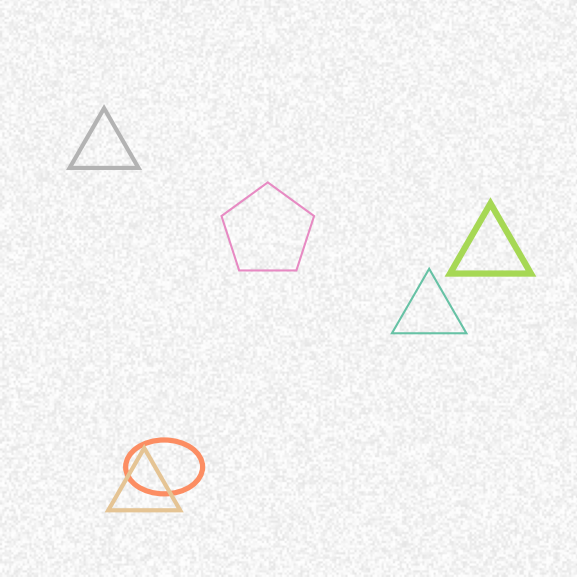[{"shape": "triangle", "thickness": 1, "radius": 0.37, "center": [0.743, 0.459]}, {"shape": "oval", "thickness": 2.5, "radius": 0.33, "center": [0.284, 0.191]}, {"shape": "pentagon", "thickness": 1, "radius": 0.42, "center": [0.464, 0.599]}, {"shape": "triangle", "thickness": 3, "radius": 0.4, "center": [0.849, 0.566]}, {"shape": "triangle", "thickness": 2, "radius": 0.36, "center": [0.25, 0.151]}, {"shape": "triangle", "thickness": 2, "radius": 0.34, "center": [0.18, 0.743]}]